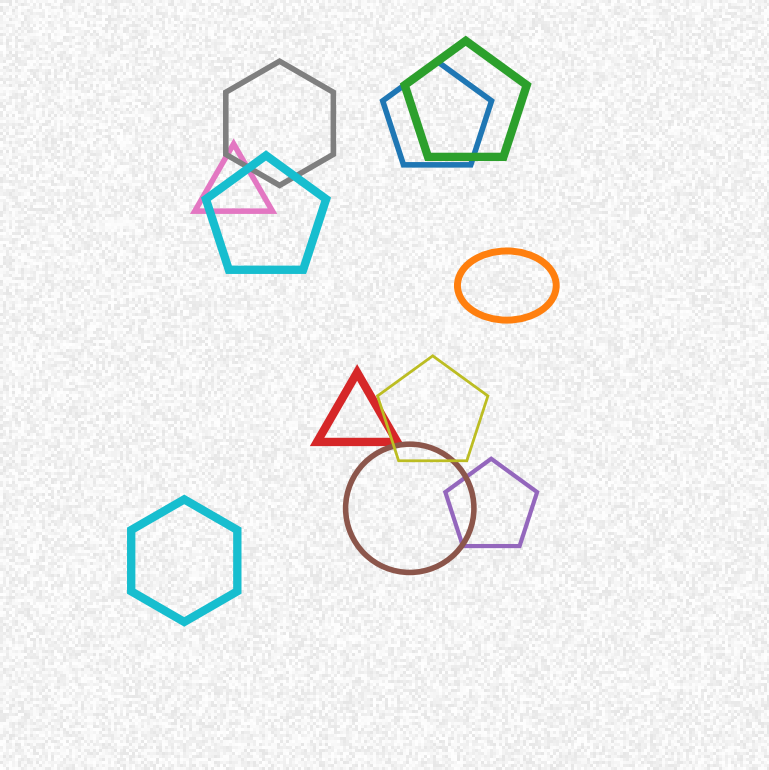[{"shape": "pentagon", "thickness": 2, "radius": 0.37, "center": [0.568, 0.846]}, {"shape": "oval", "thickness": 2.5, "radius": 0.32, "center": [0.658, 0.629]}, {"shape": "pentagon", "thickness": 3, "radius": 0.42, "center": [0.605, 0.864]}, {"shape": "triangle", "thickness": 3, "radius": 0.3, "center": [0.464, 0.456]}, {"shape": "pentagon", "thickness": 1.5, "radius": 0.31, "center": [0.638, 0.342]}, {"shape": "circle", "thickness": 2, "radius": 0.42, "center": [0.532, 0.34]}, {"shape": "triangle", "thickness": 2, "radius": 0.29, "center": [0.303, 0.755]}, {"shape": "hexagon", "thickness": 2, "radius": 0.4, "center": [0.363, 0.84]}, {"shape": "pentagon", "thickness": 1, "radius": 0.38, "center": [0.562, 0.463]}, {"shape": "pentagon", "thickness": 3, "radius": 0.41, "center": [0.345, 0.716]}, {"shape": "hexagon", "thickness": 3, "radius": 0.4, "center": [0.239, 0.272]}]